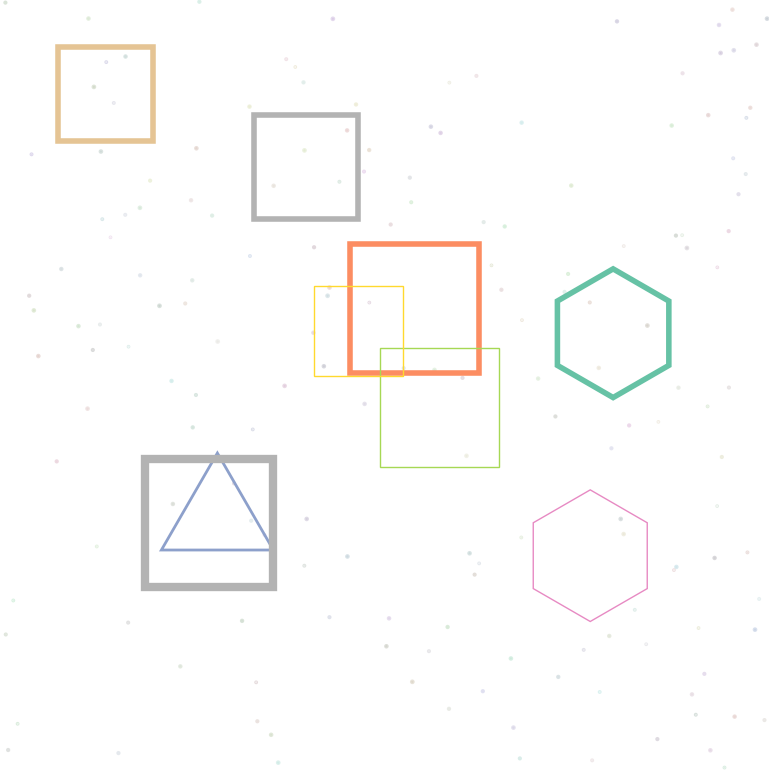[{"shape": "hexagon", "thickness": 2, "radius": 0.42, "center": [0.796, 0.567]}, {"shape": "square", "thickness": 2, "radius": 0.42, "center": [0.538, 0.599]}, {"shape": "triangle", "thickness": 1, "radius": 0.42, "center": [0.282, 0.328]}, {"shape": "hexagon", "thickness": 0.5, "radius": 0.43, "center": [0.767, 0.278]}, {"shape": "square", "thickness": 0.5, "radius": 0.39, "center": [0.571, 0.471]}, {"shape": "square", "thickness": 0.5, "radius": 0.29, "center": [0.465, 0.57]}, {"shape": "square", "thickness": 2, "radius": 0.31, "center": [0.137, 0.878]}, {"shape": "square", "thickness": 3, "radius": 0.42, "center": [0.271, 0.321]}, {"shape": "square", "thickness": 2, "radius": 0.34, "center": [0.398, 0.784]}]